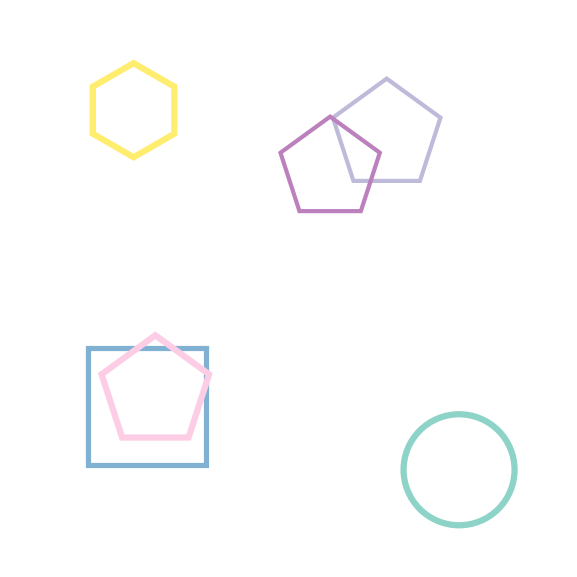[{"shape": "circle", "thickness": 3, "radius": 0.48, "center": [0.795, 0.186]}, {"shape": "pentagon", "thickness": 2, "radius": 0.49, "center": [0.67, 0.765]}, {"shape": "square", "thickness": 2.5, "radius": 0.51, "center": [0.255, 0.295]}, {"shape": "pentagon", "thickness": 3, "radius": 0.49, "center": [0.269, 0.321]}, {"shape": "pentagon", "thickness": 2, "radius": 0.45, "center": [0.572, 0.707]}, {"shape": "hexagon", "thickness": 3, "radius": 0.41, "center": [0.231, 0.808]}]